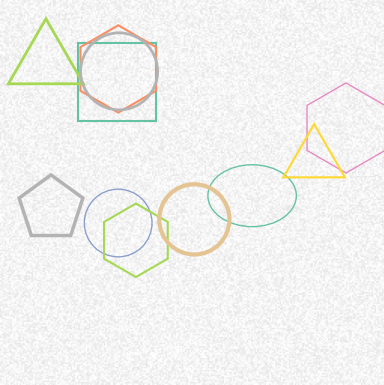[{"shape": "square", "thickness": 1.5, "radius": 0.51, "center": [0.305, 0.788]}, {"shape": "oval", "thickness": 1, "radius": 0.57, "center": [0.655, 0.492]}, {"shape": "hexagon", "thickness": 1.5, "radius": 0.57, "center": [0.307, 0.821]}, {"shape": "circle", "thickness": 1, "radius": 0.44, "center": [0.307, 0.421]}, {"shape": "hexagon", "thickness": 1, "radius": 0.58, "center": [0.899, 0.668]}, {"shape": "hexagon", "thickness": 1.5, "radius": 0.48, "center": [0.353, 0.376]}, {"shape": "triangle", "thickness": 2, "radius": 0.56, "center": [0.119, 0.839]}, {"shape": "triangle", "thickness": 1.5, "radius": 0.46, "center": [0.816, 0.586]}, {"shape": "circle", "thickness": 3, "radius": 0.46, "center": [0.505, 0.43]}, {"shape": "circle", "thickness": 2, "radius": 0.5, "center": [0.309, 0.815]}, {"shape": "pentagon", "thickness": 2.5, "radius": 0.44, "center": [0.132, 0.459]}]